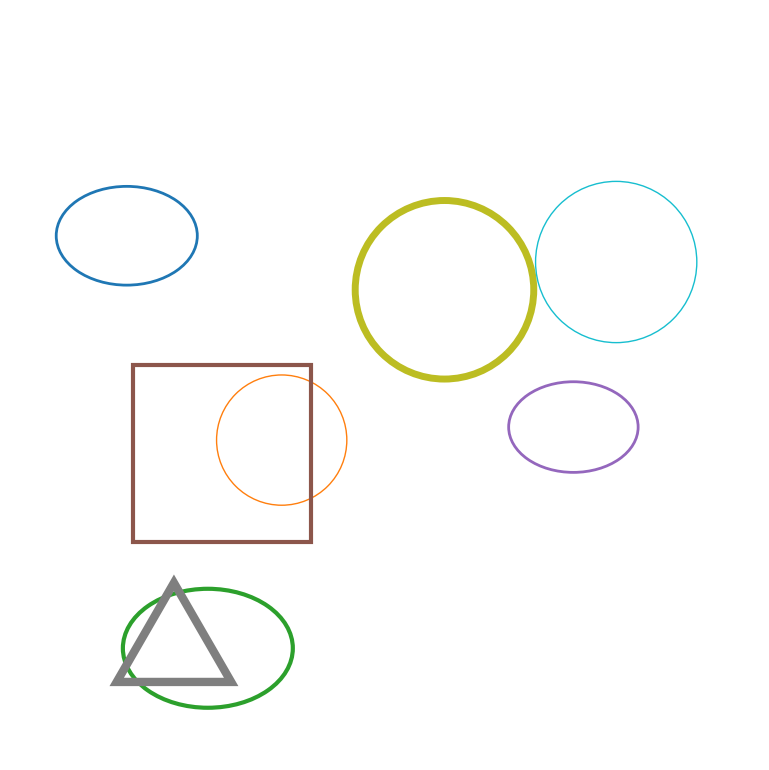[{"shape": "oval", "thickness": 1, "radius": 0.46, "center": [0.165, 0.694]}, {"shape": "circle", "thickness": 0.5, "radius": 0.42, "center": [0.366, 0.428]}, {"shape": "oval", "thickness": 1.5, "radius": 0.55, "center": [0.27, 0.158]}, {"shape": "oval", "thickness": 1, "radius": 0.42, "center": [0.745, 0.445]}, {"shape": "square", "thickness": 1.5, "radius": 0.58, "center": [0.288, 0.411]}, {"shape": "triangle", "thickness": 3, "radius": 0.43, "center": [0.226, 0.157]}, {"shape": "circle", "thickness": 2.5, "radius": 0.58, "center": [0.577, 0.624]}, {"shape": "circle", "thickness": 0.5, "radius": 0.52, "center": [0.8, 0.66]}]